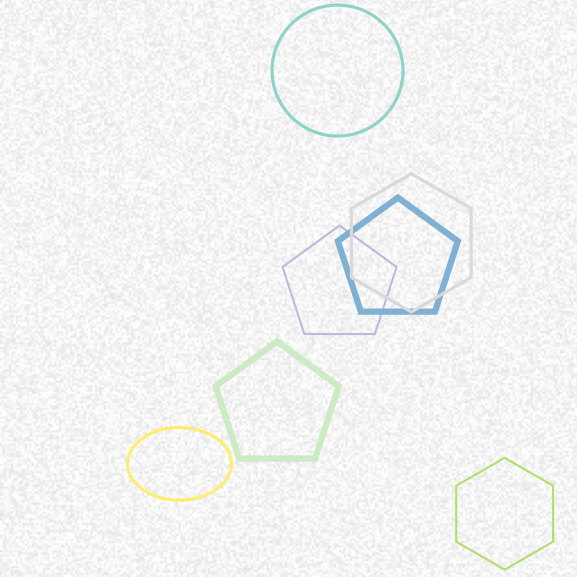[{"shape": "circle", "thickness": 1.5, "radius": 0.57, "center": [0.584, 0.877]}, {"shape": "pentagon", "thickness": 1, "radius": 0.52, "center": [0.588, 0.505]}, {"shape": "pentagon", "thickness": 3, "radius": 0.55, "center": [0.689, 0.548]}, {"shape": "hexagon", "thickness": 1, "radius": 0.48, "center": [0.874, 0.11]}, {"shape": "hexagon", "thickness": 1.5, "radius": 0.6, "center": [0.712, 0.579]}, {"shape": "pentagon", "thickness": 3, "radius": 0.56, "center": [0.48, 0.296]}, {"shape": "oval", "thickness": 1.5, "radius": 0.45, "center": [0.311, 0.196]}]